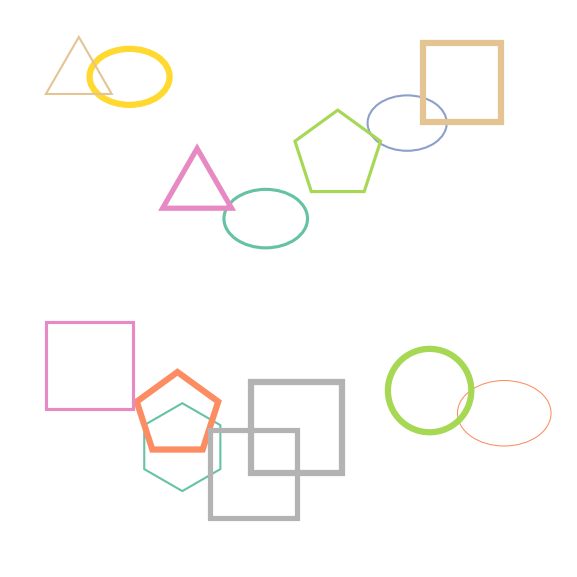[{"shape": "oval", "thickness": 1.5, "radius": 0.36, "center": [0.46, 0.621]}, {"shape": "hexagon", "thickness": 1, "radius": 0.38, "center": [0.316, 0.225]}, {"shape": "oval", "thickness": 0.5, "radius": 0.41, "center": [0.873, 0.284]}, {"shape": "pentagon", "thickness": 3, "radius": 0.37, "center": [0.307, 0.281]}, {"shape": "oval", "thickness": 1, "radius": 0.34, "center": [0.705, 0.786]}, {"shape": "triangle", "thickness": 2.5, "radius": 0.34, "center": [0.341, 0.673]}, {"shape": "square", "thickness": 1.5, "radius": 0.37, "center": [0.155, 0.366]}, {"shape": "circle", "thickness": 3, "radius": 0.36, "center": [0.744, 0.323]}, {"shape": "pentagon", "thickness": 1.5, "radius": 0.39, "center": [0.585, 0.73]}, {"shape": "oval", "thickness": 3, "radius": 0.35, "center": [0.224, 0.866]}, {"shape": "triangle", "thickness": 1, "radius": 0.33, "center": [0.136, 0.869]}, {"shape": "square", "thickness": 3, "radius": 0.34, "center": [0.8, 0.856]}, {"shape": "square", "thickness": 2.5, "radius": 0.38, "center": [0.439, 0.179]}, {"shape": "square", "thickness": 3, "radius": 0.4, "center": [0.513, 0.259]}]